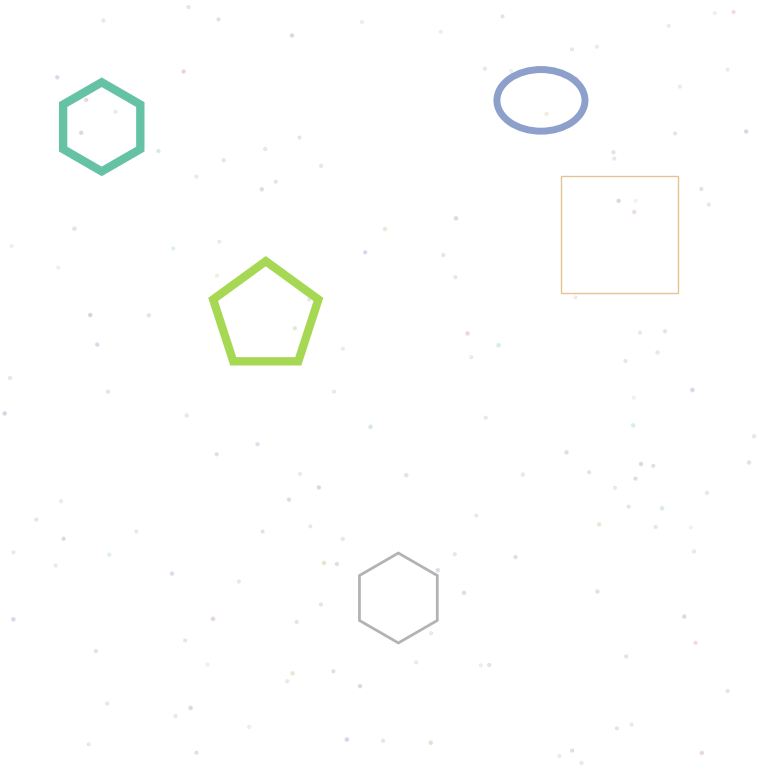[{"shape": "hexagon", "thickness": 3, "radius": 0.29, "center": [0.132, 0.835]}, {"shape": "oval", "thickness": 2.5, "radius": 0.29, "center": [0.703, 0.87]}, {"shape": "pentagon", "thickness": 3, "radius": 0.36, "center": [0.345, 0.589]}, {"shape": "square", "thickness": 0.5, "radius": 0.38, "center": [0.804, 0.695]}, {"shape": "hexagon", "thickness": 1, "radius": 0.29, "center": [0.517, 0.223]}]